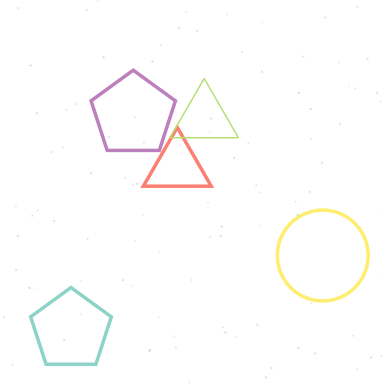[{"shape": "pentagon", "thickness": 2.5, "radius": 0.55, "center": [0.184, 0.143]}, {"shape": "triangle", "thickness": 2.5, "radius": 0.51, "center": [0.461, 0.567]}, {"shape": "triangle", "thickness": 1, "radius": 0.51, "center": [0.53, 0.694]}, {"shape": "pentagon", "thickness": 2.5, "radius": 0.58, "center": [0.346, 0.702]}, {"shape": "circle", "thickness": 2.5, "radius": 0.59, "center": [0.838, 0.336]}]